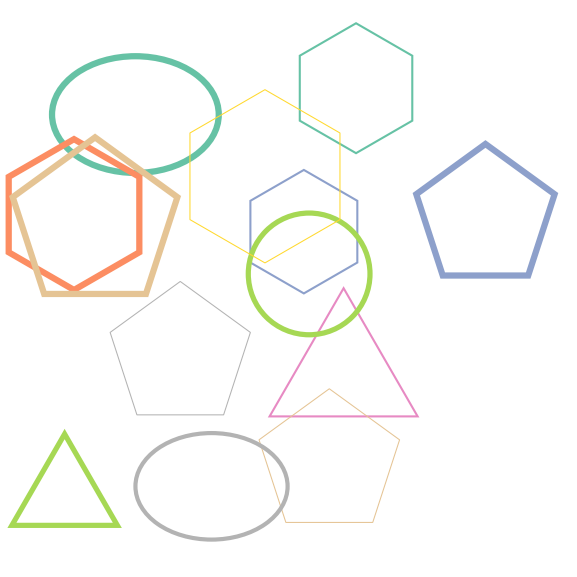[{"shape": "hexagon", "thickness": 1, "radius": 0.56, "center": [0.617, 0.846]}, {"shape": "oval", "thickness": 3, "radius": 0.72, "center": [0.234, 0.801]}, {"shape": "hexagon", "thickness": 3, "radius": 0.65, "center": [0.128, 0.628]}, {"shape": "pentagon", "thickness": 3, "radius": 0.63, "center": [0.841, 0.624]}, {"shape": "hexagon", "thickness": 1, "radius": 0.53, "center": [0.526, 0.598]}, {"shape": "triangle", "thickness": 1, "radius": 0.74, "center": [0.595, 0.352]}, {"shape": "circle", "thickness": 2.5, "radius": 0.53, "center": [0.535, 0.525]}, {"shape": "triangle", "thickness": 2.5, "radius": 0.53, "center": [0.112, 0.142]}, {"shape": "hexagon", "thickness": 0.5, "radius": 0.75, "center": [0.459, 0.694]}, {"shape": "pentagon", "thickness": 3, "radius": 0.75, "center": [0.165, 0.611]}, {"shape": "pentagon", "thickness": 0.5, "radius": 0.64, "center": [0.57, 0.198]}, {"shape": "oval", "thickness": 2, "radius": 0.66, "center": [0.366, 0.157]}, {"shape": "pentagon", "thickness": 0.5, "radius": 0.64, "center": [0.312, 0.384]}]